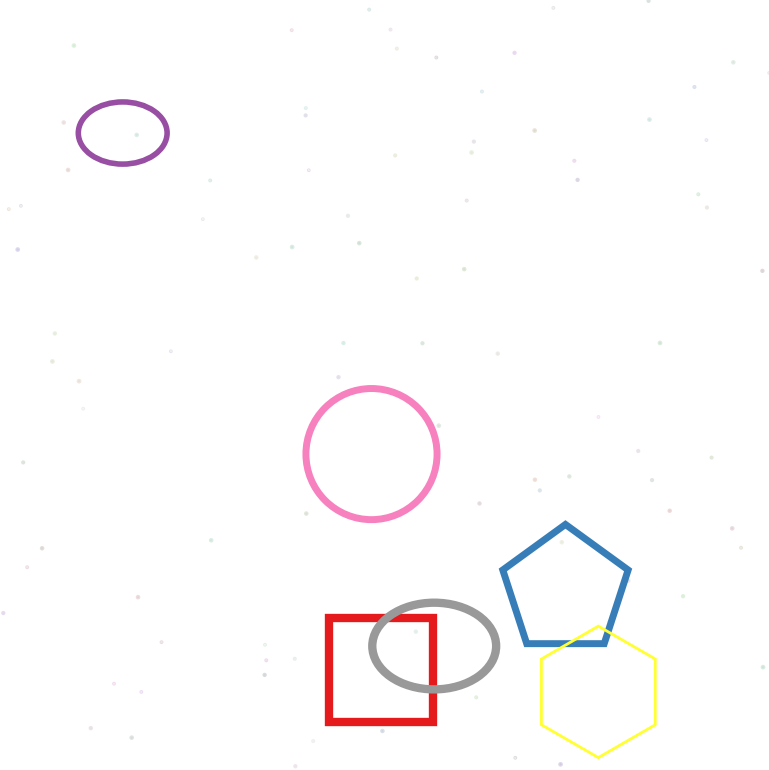[{"shape": "square", "thickness": 3, "radius": 0.34, "center": [0.495, 0.13]}, {"shape": "pentagon", "thickness": 2.5, "radius": 0.43, "center": [0.734, 0.233]}, {"shape": "oval", "thickness": 2, "radius": 0.29, "center": [0.159, 0.827]}, {"shape": "hexagon", "thickness": 1, "radius": 0.43, "center": [0.777, 0.101]}, {"shape": "circle", "thickness": 2.5, "radius": 0.43, "center": [0.482, 0.41]}, {"shape": "oval", "thickness": 3, "radius": 0.4, "center": [0.564, 0.161]}]